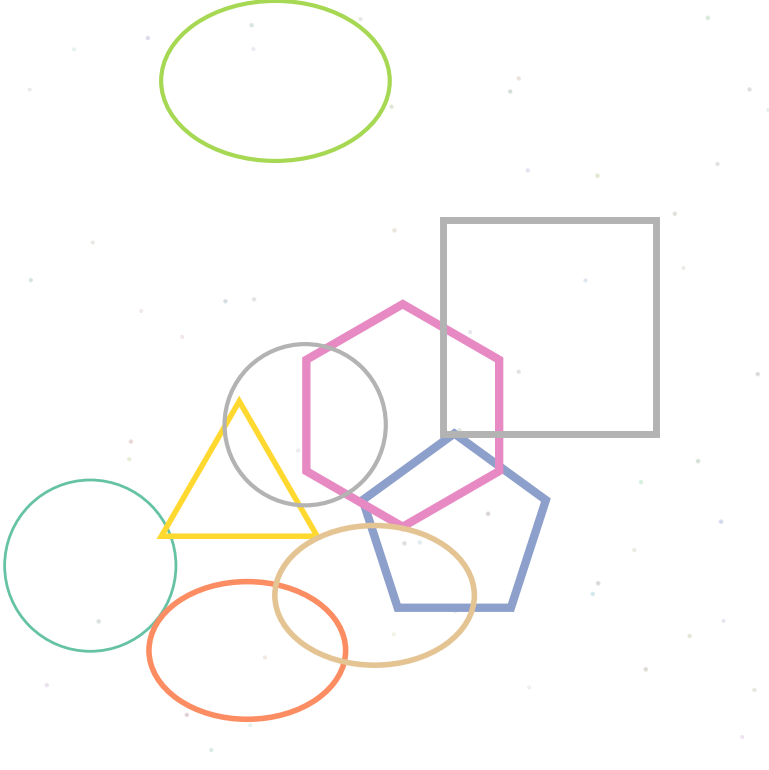[{"shape": "circle", "thickness": 1, "radius": 0.56, "center": [0.117, 0.265]}, {"shape": "oval", "thickness": 2, "radius": 0.64, "center": [0.321, 0.155]}, {"shape": "pentagon", "thickness": 3, "radius": 0.63, "center": [0.59, 0.312]}, {"shape": "hexagon", "thickness": 3, "radius": 0.72, "center": [0.523, 0.46]}, {"shape": "oval", "thickness": 1.5, "radius": 0.74, "center": [0.358, 0.895]}, {"shape": "triangle", "thickness": 2, "radius": 0.58, "center": [0.311, 0.362]}, {"shape": "oval", "thickness": 2, "radius": 0.65, "center": [0.486, 0.227]}, {"shape": "circle", "thickness": 1.5, "radius": 0.52, "center": [0.396, 0.448]}, {"shape": "square", "thickness": 2.5, "radius": 0.69, "center": [0.714, 0.575]}]